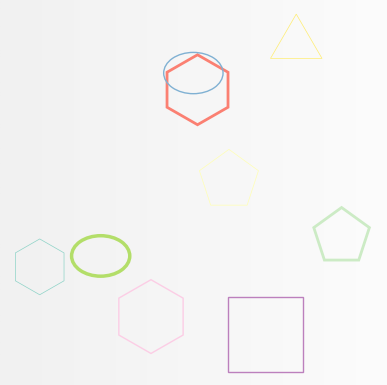[{"shape": "hexagon", "thickness": 0.5, "radius": 0.36, "center": [0.102, 0.307]}, {"shape": "pentagon", "thickness": 0.5, "radius": 0.4, "center": [0.591, 0.532]}, {"shape": "hexagon", "thickness": 2, "radius": 0.45, "center": [0.51, 0.767]}, {"shape": "oval", "thickness": 1, "radius": 0.38, "center": [0.499, 0.81]}, {"shape": "oval", "thickness": 2.5, "radius": 0.38, "center": [0.26, 0.335]}, {"shape": "hexagon", "thickness": 1, "radius": 0.48, "center": [0.39, 0.178]}, {"shape": "square", "thickness": 1, "radius": 0.48, "center": [0.685, 0.131]}, {"shape": "pentagon", "thickness": 2, "radius": 0.38, "center": [0.882, 0.386]}, {"shape": "triangle", "thickness": 0.5, "radius": 0.38, "center": [0.765, 0.887]}]